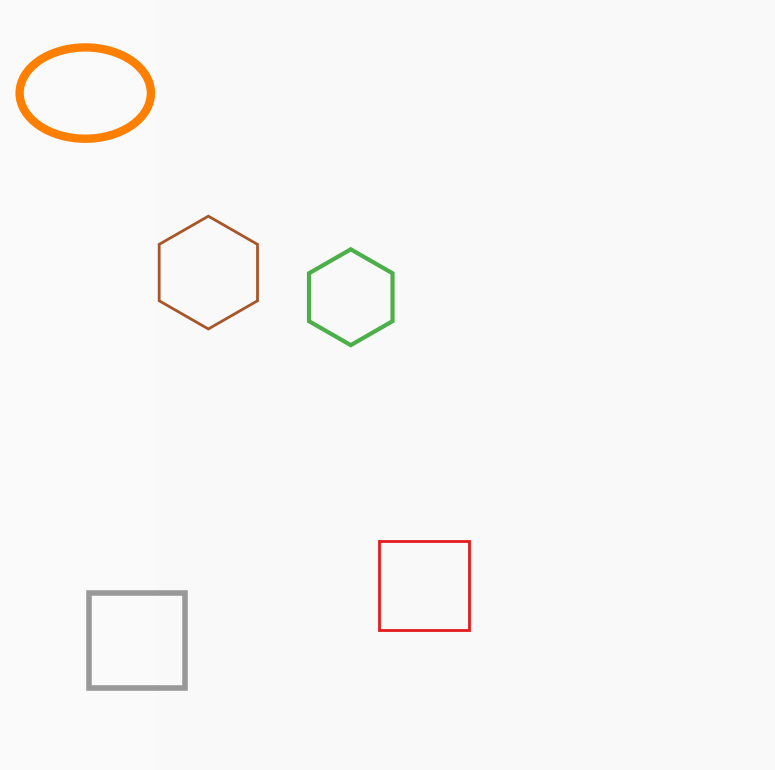[{"shape": "square", "thickness": 1, "radius": 0.29, "center": [0.547, 0.239]}, {"shape": "hexagon", "thickness": 1.5, "radius": 0.31, "center": [0.453, 0.614]}, {"shape": "oval", "thickness": 3, "radius": 0.42, "center": [0.11, 0.879]}, {"shape": "hexagon", "thickness": 1, "radius": 0.37, "center": [0.269, 0.646]}, {"shape": "square", "thickness": 2, "radius": 0.31, "center": [0.177, 0.168]}]